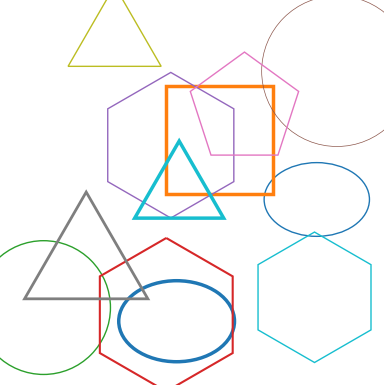[{"shape": "oval", "thickness": 2.5, "radius": 0.75, "center": [0.459, 0.166]}, {"shape": "oval", "thickness": 1, "radius": 0.68, "center": [0.823, 0.482]}, {"shape": "square", "thickness": 2.5, "radius": 0.7, "center": [0.57, 0.636]}, {"shape": "circle", "thickness": 1, "radius": 0.87, "center": [0.113, 0.201]}, {"shape": "hexagon", "thickness": 1.5, "radius": 1.0, "center": [0.432, 0.183]}, {"shape": "hexagon", "thickness": 1, "radius": 0.95, "center": [0.444, 0.623]}, {"shape": "circle", "thickness": 0.5, "radius": 0.98, "center": [0.875, 0.815]}, {"shape": "pentagon", "thickness": 1, "radius": 0.74, "center": [0.635, 0.717]}, {"shape": "triangle", "thickness": 2, "radius": 0.92, "center": [0.224, 0.316]}, {"shape": "triangle", "thickness": 1, "radius": 0.7, "center": [0.298, 0.897]}, {"shape": "hexagon", "thickness": 1, "radius": 0.85, "center": [0.817, 0.228]}, {"shape": "triangle", "thickness": 2.5, "radius": 0.67, "center": [0.465, 0.5]}]